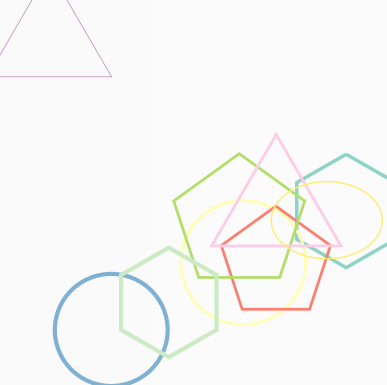[{"shape": "hexagon", "thickness": 2.5, "radius": 0.74, "center": [0.893, 0.452]}, {"shape": "circle", "thickness": 2, "radius": 0.81, "center": [0.628, 0.318]}, {"shape": "pentagon", "thickness": 2, "radius": 0.74, "center": [0.712, 0.317]}, {"shape": "circle", "thickness": 3, "radius": 0.73, "center": [0.287, 0.143]}, {"shape": "pentagon", "thickness": 2, "radius": 0.89, "center": [0.617, 0.423]}, {"shape": "triangle", "thickness": 2, "radius": 0.96, "center": [0.713, 0.458]}, {"shape": "triangle", "thickness": 0.5, "radius": 0.93, "center": [0.128, 0.893]}, {"shape": "hexagon", "thickness": 3, "radius": 0.71, "center": [0.436, 0.215]}, {"shape": "oval", "thickness": 1, "radius": 0.72, "center": [0.843, 0.428]}]